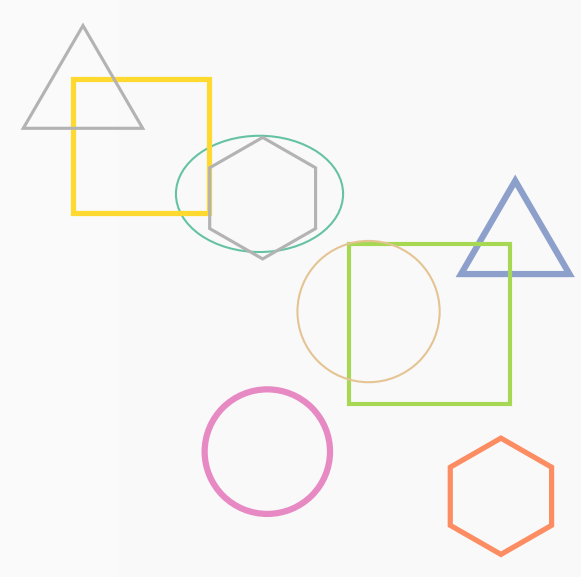[{"shape": "oval", "thickness": 1, "radius": 0.72, "center": [0.446, 0.663]}, {"shape": "hexagon", "thickness": 2.5, "radius": 0.5, "center": [0.862, 0.14]}, {"shape": "triangle", "thickness": 3, "radius": 0.54, "center": [0.886, 0.578]}, {"shape": "circle", "thickness": 3, "radius": 0.54, "center": [0.46, 0.217]}, {"shape": "square", "thickness": 2, "radius": 0.69, "center": [0.739, 0.438]}, {"shape": "square", "thickness": 2.5, "radius": 0.58, "center": [0.243, 0.746]}, {"shape": "circle", "thickness": 1, "radius": 0.61, "center": [0.634, 0.46]}, {"shape": "hexagon", "thickness": 1.5, "radius": 0.53, "center": [0.452, 0.656]}, {"shape": "triangle", "thickness": 1.5, "radius": 0.59, "center": [0.143, 0.836]}]